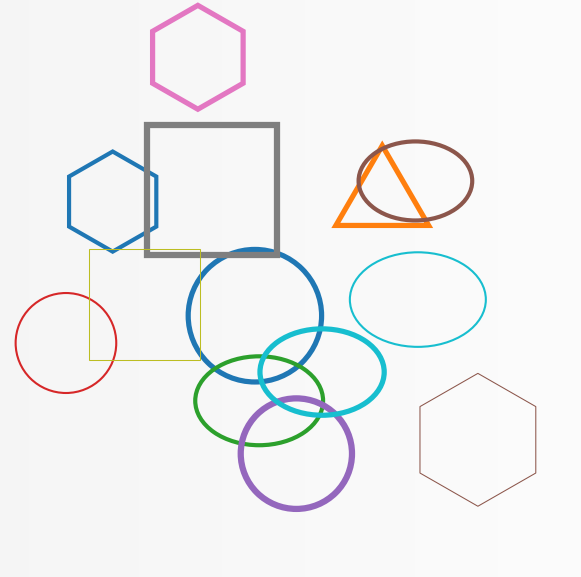[{"shape": "circle", "thickness": 2.5, "radius": 0.57, "center": [0.439, 0.452]}, {"shape": "hexagon", "thickness": 2, "radius": 0.43, "center": [0.194, 0.65]}, {"shape": "triangle", "thickness": 2.5, "radius": 0.46, "center": [0.658, 0.655]}, {"shape": "oval", "thickness": 2, "radius": 0.55, "center": [0.446, 0.305]}, {"shape": "circle", "thickness": 1, "radius": 0.43, "center": [0.113, 0.405]}, {"shape": "circle", "thickness": 3, "radius": 0.48, "center": [0.51, 0.214]}, {"shape": "hexagon", "thickness": 0.5, "radius": 0.58, "center": [0.822, 0.238]}, {"shape": "oval", "thickness": 2, "radius": 0.49, "center": [0.715, 0.686]}, {"shape": "hexagon", "thickness": 2.5, "radius": 0.45, "center": [0.34, 0.9]}, {"shape": "square", "thickness": 3, "radius": 0.56, "center": [0.364, 0.67]}, {"shape": "square", "thickness": 0.5, "radius": 0.48, "center": [0.249, 0.472]}, {"shape": "oval", "thickness": 1, "radius": 0.58, "center": [0.719, 0.48]}, {"shape": "oval", "thickness": 2.5, "radius": 0.53, "center": [0.554, 0.355]}]